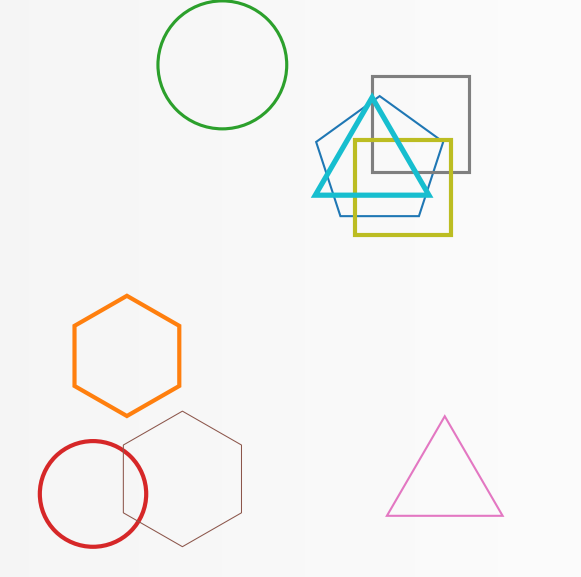[{"shape": "pentagon", "thickness": 1, "radius": 0.57, "center": [0.653, 0.718]}, {"shape": "hexagon", "thickness": 2, "radius": 0.52, "center": [0.218, 0.383]}, {"shape": "circle", "thickness": 1.5, "radius": 0.55, "center": [0.383, 0.887]}, {"shape": "circle", "thickness": 2, "radius": 0.46, "center": [0.16, 0.144]}, {"shape": "hexagon", "thickness": 0.5, "radius": 0.59, "center": [0.314, 0.17]}, {"shape": "triangle", "thickness": 1, "radius": 0.57, "center": [0.765, 0.163]}, {"shape": "square", "thickness": 1.5, "radius": 0.41, "center": [0.723, 0.784]}, {"shape": "square", "thickness": 2, "radius": 0.41, "center": [0.693, 0.674]}, {"shape": "triangle", "thickness": 2.5, "radius": 0.56, "center": [0.64, 0.718]}]